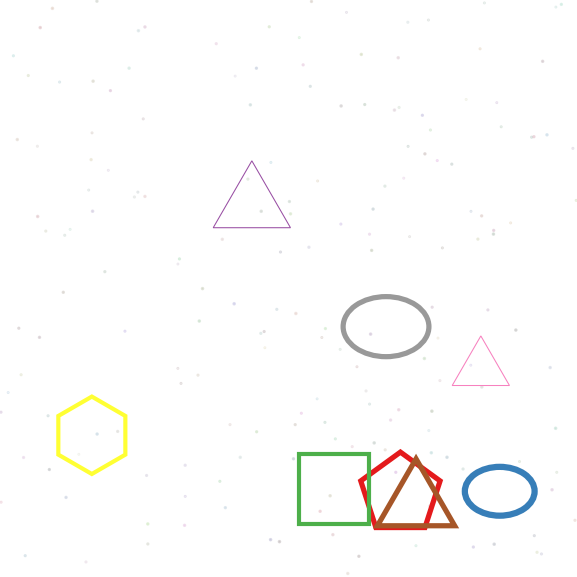[{"shape": "pentagon", "thickness": 2.5, "radius": 0.36, "center": [0.693, 0.144]}, {"shape": "oval", "thickness": 3, "radius": 0.3, "center": [0.865, 0.148]}, {"shape": "square", "thickness": 2, "radius": 0.3, "center": [0.579, 0.153]}, {"shape": "triangle", "thickness": 0.5, "radius": 0.39, "center": [0.436, 0.643]}, {"shape": "hexagon", "thickness": 2, "radius": 0.34, "center": [0.159, 0.245]}, {"shape": "triangle", "thickness": 2.5, "radius": 0.39, "center": [0.72, 0.127]}, {"shape": "triangle", "thickness": 0.5, "radius": 0.29, "center": [0.833, 0.36]}, {"shape": "oval", "thickness": 2.5, "radius": 0.37, "center": [0.668, 0.434]}]